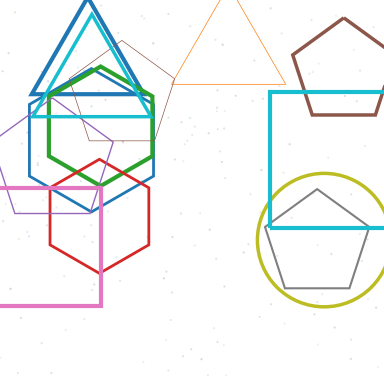[{"shape": "triangle", "thickness": 3, "radius": 0.84, "center": [0.228, 0.839]}, {"shape": "hexagon", "thickness": 2, "radius": 0.93, "center": [0.238, 0.636]}, {"shape": "triangle", "thickness": 0.5, "radius": 0.86, "center": [0.594, 0.867]}, {"shape": "hexagon", "thickness": 3, "radius": 0.78, "center": [0.261, 0.672]}, {"shape": "hexagon", "thickness": 2, "radius": 0.74, "center": [0.258, 0.438]}, {"shape": "pentagon", "thickness": 1, "radius": 0.83, "center": [0.136, 0.58]}, {"shape": "pentagon", "thickness": 2.5, "radius": 0.7, "center": [0.893, 0.814]}, {"shape": "pentagon", "thickness": 0.5, "radius": 0.72, "center": [0.317, 0.751]}, {"shape": "square", "thickness": 3, "radius": 0.77, "center": [0.109, 0.359]}, {"shape": "pentagon", "thickness": 1.5, "radius": 0.71, "center": [0.824, 0.366]}, {"shape": "circle", "thickness": 2.5, "radius": 0.87, "center": [0.842, 0.376]}, {"shape": "triangle", "thickness": 2.5, "radius": 0.89, "center": [0.239, 0.786]}, {"shape": "square", "thickness": 3, "radius": 0.89, "center": [0.879, 0.585]}]